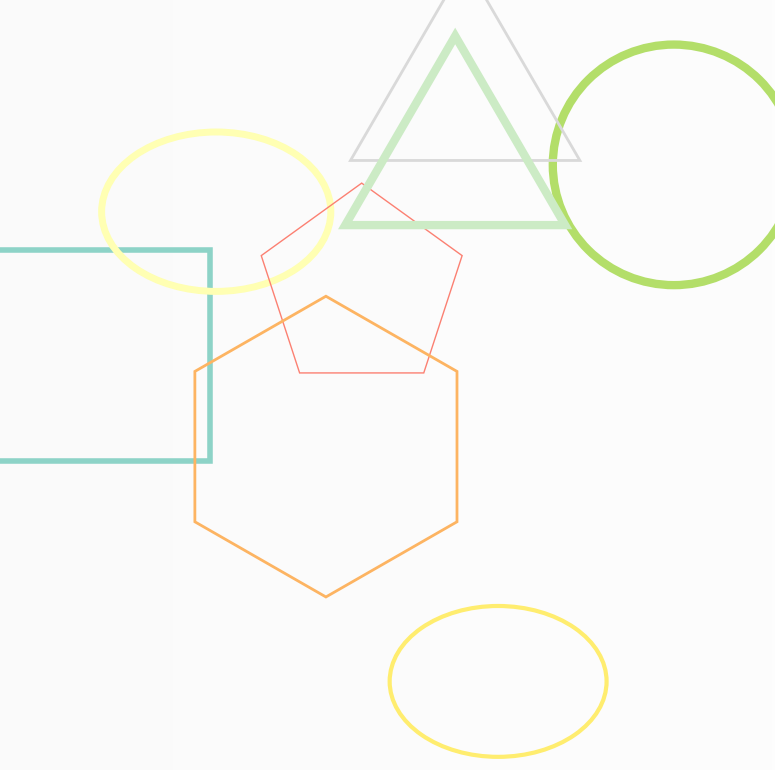[{"shape": "square", "thickness": 2, "radius": 0.68, "center": [0.134, 0.538]}, {"shape": "oval", "thickness": 2.5, "radius": 0.74, "center": [0.279, 0.725]}, {"shape": "pentagon", "thickness": 0.5, "radius": 0.68, "center": [0.467, 0.626]}, {"shape": "hexagon", "thickness": 1, "radius": 0.98, "center": [0.421, 0.42]}, {"shape": "circle", "thickness": 3, "radius": 0.78, "center": [0.869, 0.786]}, {"shape": "triangle", "thickness": 1, "radius": 0.85, "center": [0.6, 0.877]}, {"shape": "triangle", "thickness": 3, "radius": 0.82, "center": [0.587, 0.79]}, {"shape": "oval", "thickness": 1.5, "radius": 0.7, "center": [0.643, 0.115]}]